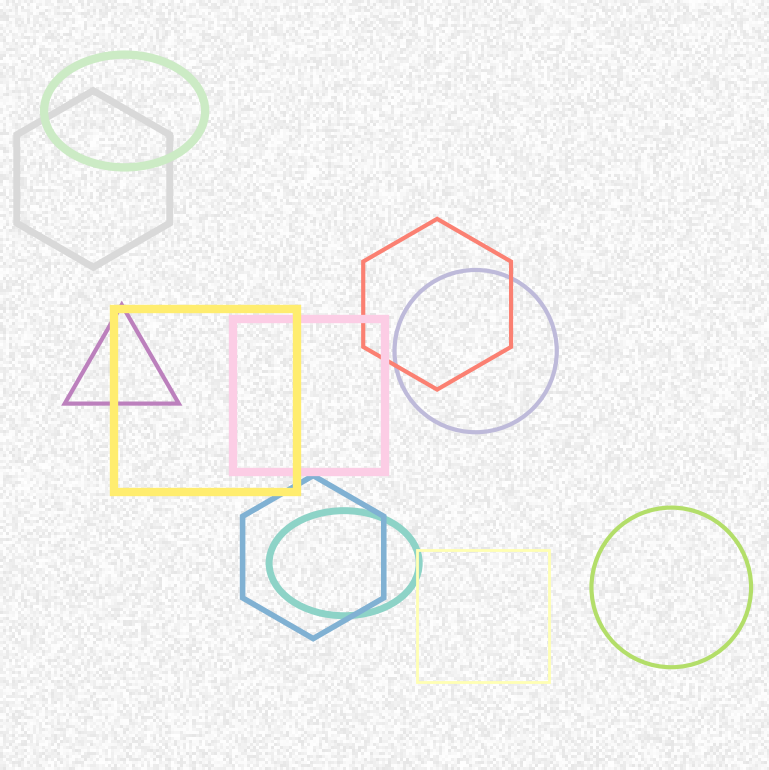[{"shape": "oval", "thickness": 2.5, "radius": 0.49, "center": [0.447, 0.269]}, {"shape": "square", "thickness": 1, "radius": 0.43, "center": [0.627, 0.2]}, {"shape": "circle", "thickness": 1.5, "radius": 0.53, "center": [0.618, 0.544]}, {"shape": "hexagon", "thickness": 1.5, "radius": 0.55, "center": [0.568, 0.605]}, {"shape": "hexagon", "thickness": 2, "radius": 0.53, "center": [0.407, 0.277]}, {"shape": "circle", "thickness": 1.5, "radius": 0.52, "center": [0.872, 0.237]}, {"shape": "square", "thickness": 3, "radius": 0.5, "center": [0.402, 0.486]}, {"shape": "hexagon", "thickness": 2.5, "radius": 0.57, "center": [0.121, 0.768]}, {"shape": "triangle", "thickness": 1.5, "radius": 0.43, "center": [0.158, 0.519]}, {"shape": "oval", "thickness": 3, "radius": 0.52, "center": [0.162, 0.856]}, {"shape": "square", "thickness": 3, "radius": 0.59, "center": [0.267, 0.48]}]